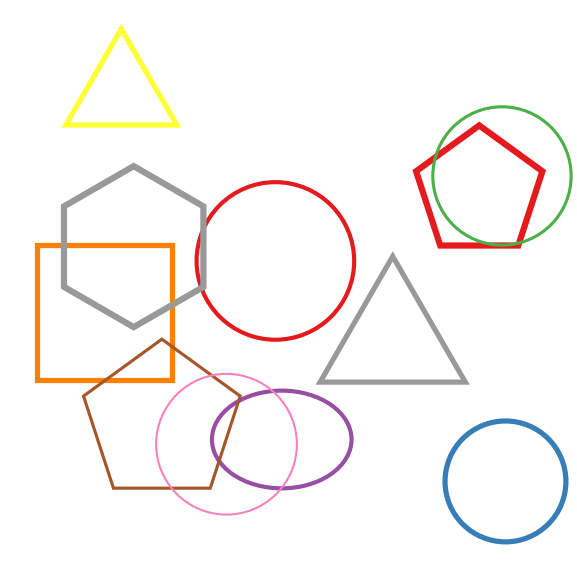[{"shape": "circle", "thickness": 2, "radius": 0.68, "center": [0.477, 0.547]}, {"shape": "pentagon", "thickness": 3, "radius": 0.57, "center": [0.83, 0.667]}, {"shape": "circle", "thickness": 2.5, "radius": 0.52, "center": [0.875, 0.166]}, {"shape": "circle", "thickness": 1.5, "radius": 0.6, "center": [0.869, 0.694]}, {"shape": "oval", "thickness": 2, "radius": 0.6, "center": [0.488, 0.238]}, {"shape": "square", "thickness": 2.5, "radius": 0.58, "center": [0.181, 0.458]}, {"shape": "triangle", "thickness": 2.5, "radius": 0.55, "center": [0.21, 0.838]}, {"shape": "pentagon", "thickness": 1.5, "radius": 0.71, "center": [0.28, 0.269]}, {"shape": "circle", "thickness": 1, "radius": 0.61, "center": [0.392, 0.23]}, {"shape": "hexagon", "thickness": 3, "radius": 0.7, "center": [0.232, 0.572]}, {"shape": "triangle", "thickness": 2.5, "radius": 0.73, "center": [0.68, 0.41]}]